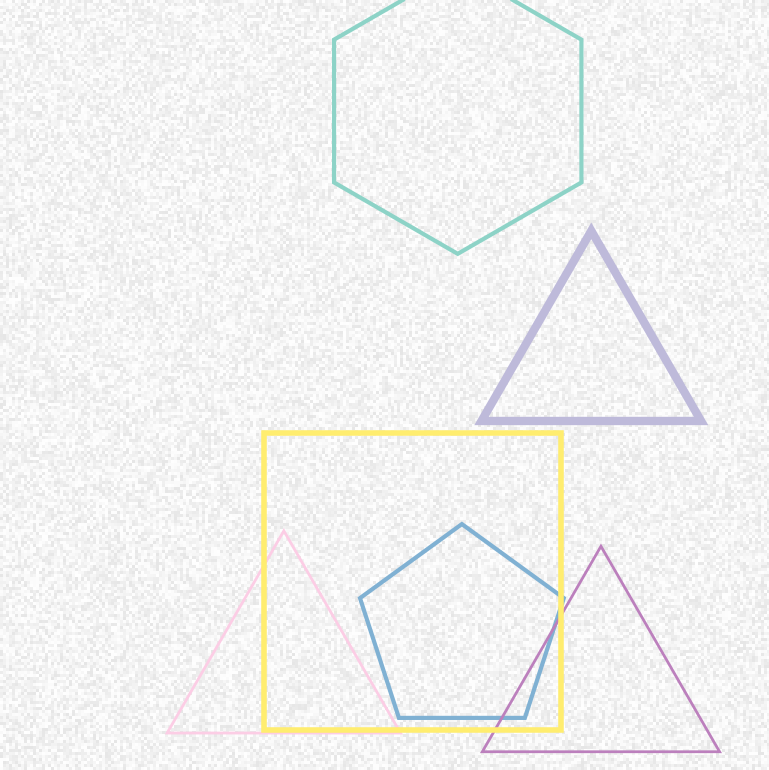[{"shape": "hexagon", "thickness": 1.5, "radius": 0.93, "center": [0.594, 0.856]}, {"shape": "triangle", "thickness": 3, "radius": 0.82, "center": [0.768, 0.536]}, {"shape": "pentagon", "thickness": 1.5, "radius": 0.7, "center": [0.6, 0.18]}, {"shape": "triangle", "thickness": 1, "radius": 0.88, "center": [0.369, 0.136]}, {"shape": "triangle", "thickness": 1, "radius": 0.89, "center": [0.78, 0.113]}, {"shape": "square", "thickness": 2, "radius": 0.96, "center": [0.536, 0.245]}]